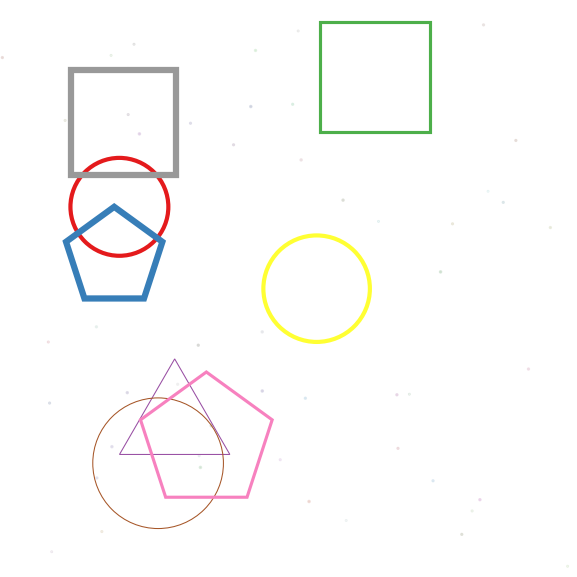[{"shape": "circle", "thickness": 2, "radius": 0.42, "center": [0.207, 0.641]}, {"shape": "pentagon", "thickness": 3, "radius": 0.44, "center": [0.198, 0.553]}, {"shape": "square", "thickness": 1.5, "radius": 0.47, "center": [0.649, 0.866]}, {"shape": "triangle", "thickness": 0.5, "radius": 0.55, "center": [0.302, 0.267]}, {"shape": "circle", "thickness": 2, "radius": 0.46, "center": [0.548, 0.499]}, {"shape": "circle", "thickness": 0.5, "radius": 0.57, "center": [0.274, 0.197]}, {"shape": "pentagon", "thickness": 1.5, "radius": 0.6, "center": [0.357, 0.235]}, {"shape": "square", "thickness": 3, "radius": 0.45, "center": [0.214, 0.787]}]